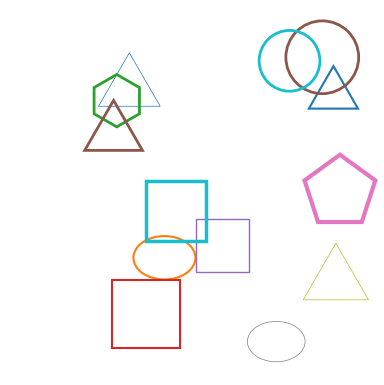[{"shape": "triangle", "thickness": 0.5, "radius": 0.46, "center": [0.336, 0.77]}, {"shape": "triangle", "thickness": 1.5, "radius": 0.37, "center": [0.866, 0.755]}, {"shape": "oval", "thickness": 1.5, "radius": 0.4, "center": [0.427, 0.33]}, {"shape": "hexagon", "thickness": 2, "radius": 0.34, "center": [0.303, 0.739]}, {"shape": "square", "thickness": 1.5, "radius": 0.44, "center": [0.378, 0.185]}, {"shape": "square", "thickness": 1, "radius": 0.34, "center": [0.578, 0.362]}, {"shape": "circle", "thickness": 2, "radius": 0.47, "center": [0.837, 0.851]}, {"shape": "triangle", "thickness": 2, "radius": 0.43, "center": [0.295, 0.653]}, {"shape": "pentagon", "thickness": 3, "radius": 0.48, "center": [0.883, 0.501]}, {"shape": "oval", "thickness": 0.5, "radius": 0.37, "center": [0.717, 0.113]}, {"shape": "triangle", "thickness": 0.5, "radius": 0.49, "center": [0.872, 0.27]}, {"shape": "square", "thickness": 2.5, "radius": 0.39, "center": [0.458, 0.453]}, {"shape": "circle", "thickness": 2, "radius": 0.39, "center": [0.752, 0.842]}]